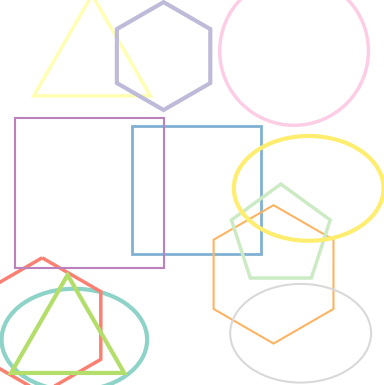[{"shape": "oval", "thickness": 3, "radius": 0.95, "center": [0.193, 0.118]}, {"shape": "triangle", "thickness": 2.5, "radius": 0.87, "center": [0.239, 0.838]}, {"shape": "hexagon", "thickness": 3, "radius": 0.7, "center": [0.425, 0.854]}, {"shape": "hexagon", "thickness": 2.5, "radius": 0.88, "center": [0.11, 0.155]}, {"shape": "square", "thickness": 2, "radius": 0.83, "center": [0.51, 0.506]}, {"shape": "hexagon", "thickness": 1.5, "radius": 0.9, "center": [0.711, 0.287]}, {"shape": "triangle", "thickness": 3, "radius": 0.85, "center": [0.176, 0.116]}, {"shape": "circle", "thickness": 2.5, "radius": 0.97, "center": [0.764, 0.868]}, {"shape": "oval", "thickness": 1.5, "radius": 0.91, "center": [0.781, 0.134]}, {"shape": "square", "thickness": 1.5, "radius": 0.97, "center": [0.232, 0.5]}, {"shape": "pentagon", "thickness": 2.5, "radius": 0.67, "center": [0.729, 0.387]}, {"shape": "oval", "thickness": 3, "radius": 0.97, "center": [0.802, 0.511]}]